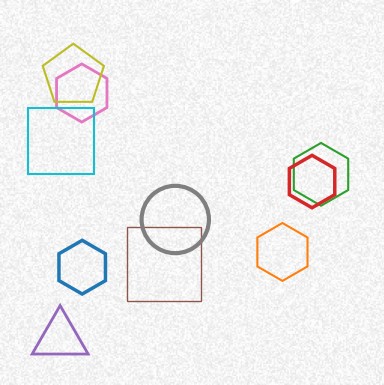[{"shape": "hexagon", "thickness": 2.5, "radius": 0.35, "center": [0.214, 0.306]}, {"shape": "hexagon", "thickness": 1.5, "radius": 0.38, "center": [0.734, 0.346]}, {"shape": "hexagon", "thickness": 1.5, "radius": 0.41, "center": [0.834, 0.547]}, {"shape": "hexagon", "thickness": 2.5, "radius": 0.34, "center": [0.811, 0.528]}, {"shape": "triangle", "thickness": 2, "radius": 0.42, "center": [0.156, 0.122]}, {"shape": "square", "thickness": 1, "radius": 0.48, "center": [0.425, 0.314]}, {"shape": "hexagon", "thickness": 2, "radius": 0.38, "center": [0.212, 0.758]}, {"shape": "circle", "thickness": 3, "radius": 0.44, "center": [0.455, 0.43]}, {"shape": "pentagon", "thickness": 1.5, "radius": 0.42, "center": [0.19, 0.803]}, {"shape": "square", "thickness": 1.5, "radius": 0.43, "center": [0.159, 0.634]}]